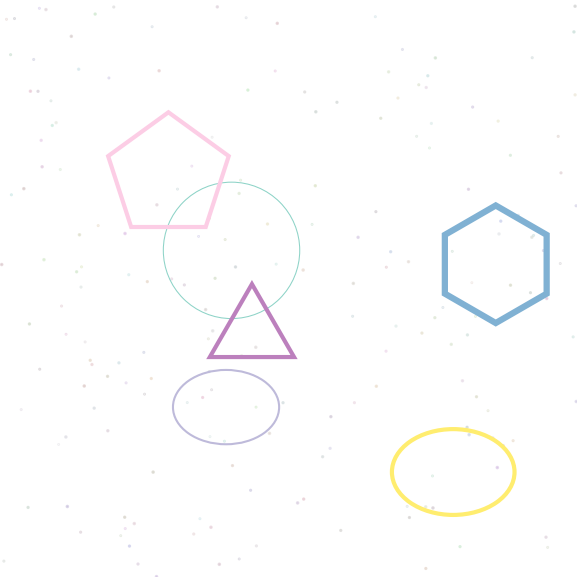[{"shape": "circle", "thickness": 0.5, "radius": 0.59, "center": [0.401, 0.566]}, {"shape": "oval", "thickness": 1, "radius": 0.46, "center": [0.391, 0.294]}, {"shape": "hexagon", "thickness": 3, "radius": 0.51, "center": [0.858, 0.542]}, {"shape": "pentagon", "thickness": 2, "radius": 0.55, "center": [0.292, 0.695]}, {"shape": "triangle", "thickness": 2, "radius": 0.42, "center": [0.436, 0.423]}, {"shape": "oval", "thickness": 2, "radius": 0.53, "center": [0.785, 0.182]}]